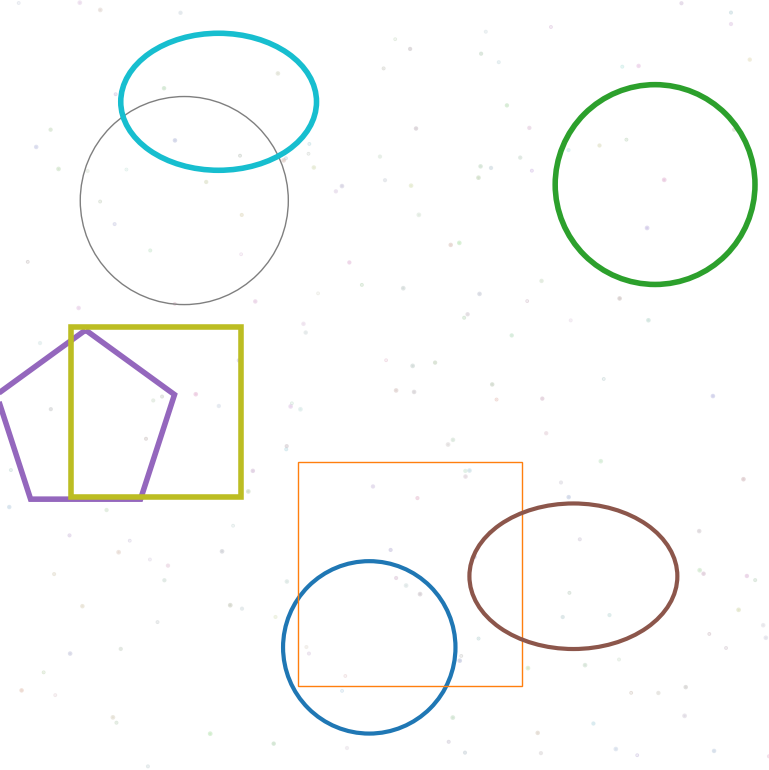[{"shape": "circle", "thickness": 1.5, "radius": 0.56, "center": [0.48, 0.159]}, {"shape": "square", "thickness": 0.5, "radius": 0.73, "center": [0.533, 0.254]}, {"shape": "circle", "thickness": 2, "radius": 0.65, "center": [0.851, 0.76]}, {"shape": "pentagon", "thickness": 2, "radius": 0.61, "center": [0.111, 0.45]}, {"shape": "oval", "thickness": 1.5, "radius": 0.68, "center": [0.745, 0.252]}, {"shape": "circle", "thickness": 0.5, "radius": 0.68, "center": [0.239, 0.74]}, {"shape": "square", "thickness": 2, "radius": 0.55, "center": [0.203, 0.465]}, {"shape": "oval", "thickness": 2, "radius": 0.64, "center": [0.284, 0.868]}]